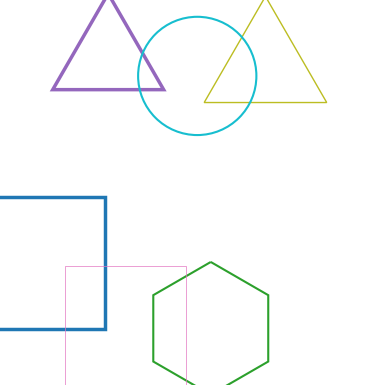[{"shape": "square", "thickness": 2.5, "radius": 0.85, "center": [0.102, 0.316]}, {"shape": "hexagon", "thickness": 1.5, "radius": 0.86, "center": [0.547, 0.147]}, {"shape": "triangle", "thickness": 2.5, "radius": 0.83, "center": [0.281, 0.85]}, {"shape": "square", "thickness": 0.5, "radius": 0.79, "center": [0.326, 0.151]}, {"shape": "triangle", "thickness": 1, "radius": 0.92, "center": [0.689, 0.826]}, {"shape": "circle", "thickness": 1.5, "radius": 0.77, "center": [0.512, 0.803]}]